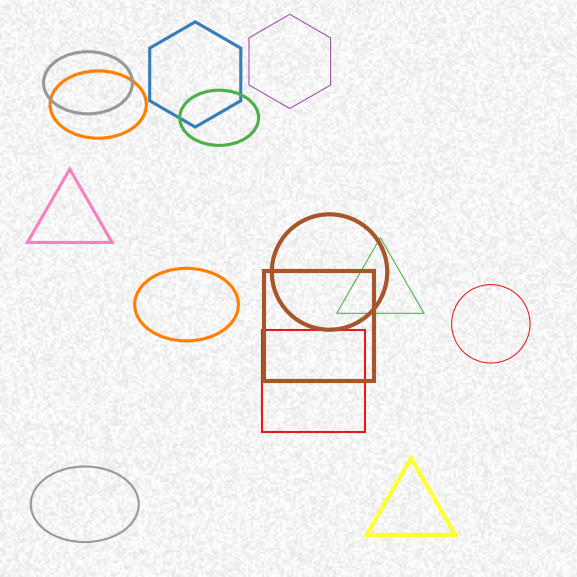[{"shape": "square", "thickness": 1, "radius": 0.44, "center": [0.543, 0.339]}, {"shape": "circle", "thickness": 0.5, "radius": 0.34, "center": [0.85, 0.438]}, {"shape": "hexagon", "thickness": 1.5, "radius": 0.46, "center": [0.338, 0.87]}, {"shape": "oval", "thickness": 1.5, "radius": 0.34, "center": [0.38, 0.795]}, {"shape": "triangle", "thickness": 0.5, "radius": 0.44, "center": [0.659, 0.5]}, {"shape": "hexagon", "thickness": 0.5, "radius": 0.41, "center": [0.502, 0.893]}, {"shape": "oval", "thickness": 1.5, "radius": 0.45, "center": [0.323, 0.472]}, {"shape": "oval", "thickness": 1.5, "radius": 0.42, "center": [0.17, 0.818]}, {"shape": "triangle", "thickness": 2, "radius": 0.44, "center": [0.712, 0.117]}, {"shape": "square", "thickness": 2, "radius": 0.48, "center": [0.552, 0.434]}, {"shape": "circle", "thickness": 2, "radius": 0.5, "center": [0.571, 0.528]}, {"shape": "triangle", "thickness": 1.5, "radius": 0.42, "center": [0.121, 0.622]}, {"shape": "oval", "thickness": 1.5, "radius": 0.38, "center": [0.152, 0.856]}, {"shape": "oval", "thickness": 1, "radius": 0.47, "center": [0.147, 0.126]}]